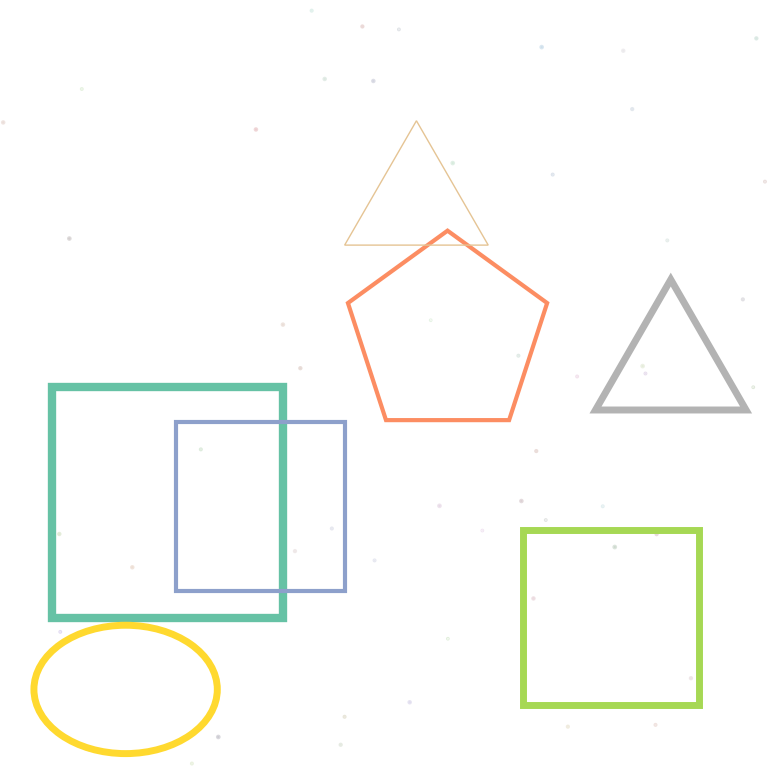[{"shape": "square", "thickness": 3, "radius": 0.75, "center": [0.217, 0.347]}, {"shape": "pentagon", "thickness": 1.5, "radius": 0.68, "center": [0.581, 0.564]}, {"shape": "square", "thickness": 1.5, "radius": 0.55, "center": [0.339, 0.342]}, {"shape": "square", "thickness": 2.5, "radius": 0.57, "center": [0.794, 0.198]}, {"shape": "oval", "thickness": 2.5, "radius": 0.6, "center": [0.163, 0.105]}, {"shape": "triangle", "thickness": 0.5, "radius": 0.54, "center": [0.541, 0.736]}, {"shape": "triangle", "thickness": 2.5, "radius": 0.56, "center": [0.871, 0.524]}]